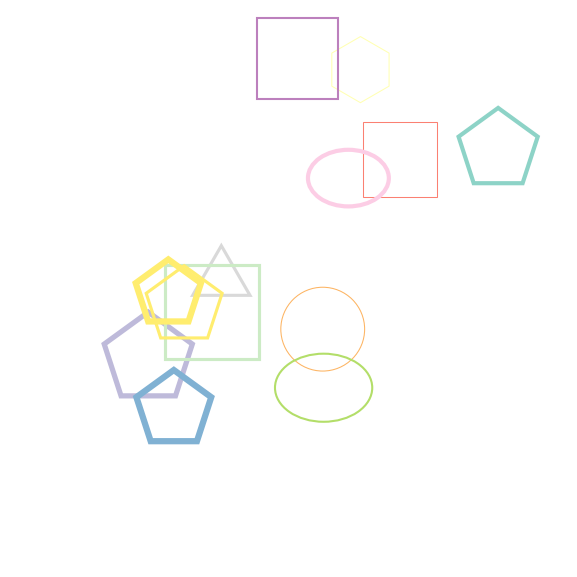[{"shape": "pentagon", "thickness": 2, "radius": 0.36, "center": [0.863, 0.74]}, {"shape": "hexagon", "thickness": 0.5, "radius": 0.29, "center": [0.624, 0.879]}, {"shape": "pentagon", "thickness": 2.5, "radius": 0.4, "center": [0.257, 0.379]}, {"shape": "square", "thickness": 0.5, "radius": 0.32, "center": [0.692, 0.723]}, {"shape": "pentagon", "thickness": 3, "radius": 0.34, "center": [0.301, 0.29]}, {"shape": "circle", "thickness": 0.5, "radius": 0.36, "center": [0.559, 0.429]}, {"shape": "oval", "thickness": 1, "radius": 0.42, "center": [0.56, 0.328]}, {"shape": "oval", "thickness": 2, "radius": 0.35, "center": [0.603, 0.691]}, {"shape": "triangle", "thickness": 1.5, "radius": 0.29, "center": [0.383, 0.516]}, {"shape": "square", "thickness": 1, "radius": 0.35, "center": [0.515, 0.897]}, {"shape": "square", "thickness": 1.5, "radius": 0.41, "center": [0.368, 0.46]}, {"shape": "pentagon", "thickness": 3, "radius": 0.3, "center": [0.291, 0.491]}, {"shape": "pentagon", "thickness": 1.5, "radius": 0.35, "center": [0.319, 0.47]}]